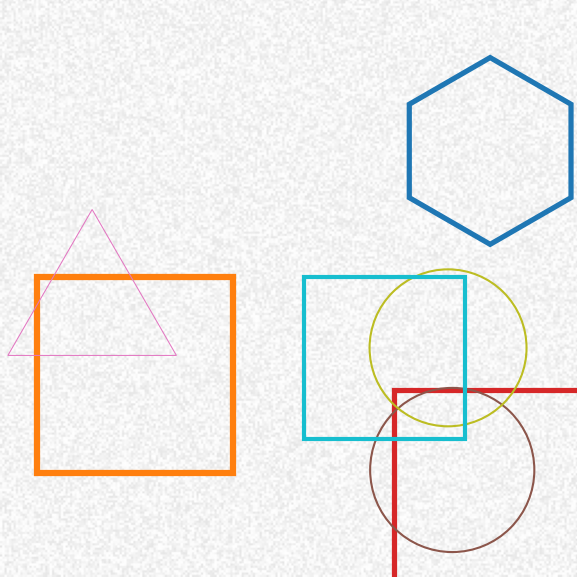[{"shape": "hexagon", "thickness": 2.5, "radius": 0.81, "center": [0.849, 0.738]}, {"shape": "square", "thickness": 3, "radius": 0.85, "center": [0.234, 0.35]}, {"shape": "square", "thickness": 2.5, "radius": 0.85, "center": [0.852, 0.154]}, {"shape": "circle", "thickness": 1, "radius": 0.71, "center": [0.783, 0.185]}, {"shape": "triangle", "thickness": 0.5, "radius": 0.84, "center": [0.16, 0.468]}, {"shape": "circle", "thickness": 1, "radius": 0.68, "center": [0.776, 0.397]}, {"shape": "square", "thickness": 2, "radius": 0.7, "center": [0.666, 0.379]}]